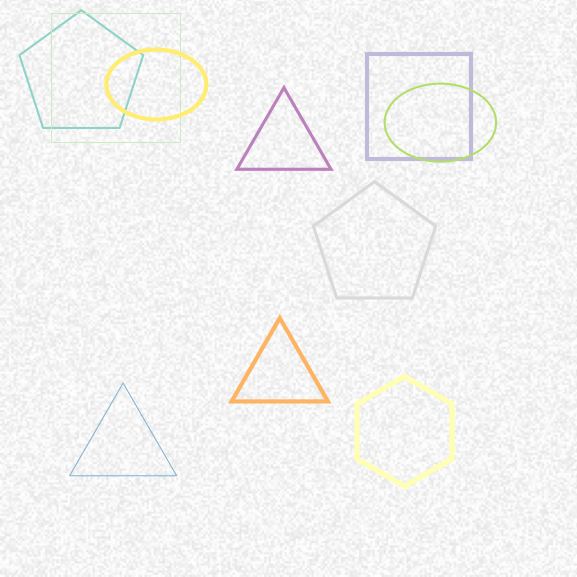[{"shape": "pentagon", "thickness": 1, "radius": 0.56, "center": [0.141, 0.869]}, {"shape": "hexagon", "thickness": 2.5, "radius": 0.48, "center": [0.7, 0.252]}, {"shape": "square", "thickness": 2, "radius": 0.45, "center": [0.725, 0.815]}, {"shape": "triangle", "thickness": 0.5, "radius": 0.54, "center": [0.213, 0.229]}, {"shape": "triangle", "thickness": 2, "radius": 0.48, "center": [0.484, 0.352]}, {"shape": "oval", "thickness": 1, "radius": 0.48, "center": [0.763, 0.787]}, {"shape": "pentagon", "thickness": 1.5, "radius": 0.56, "center": [0.649, 0.573]}, {"shape": "triangle", "thickness": 1.5, "radius": 0.47, "center": [0.492, 0.753]}, {"shape": "square", "thickness": 0.5, "radius": 0.56, "center": [0.2, 0.865]}, {"shape": "oval", "thickness": 2, "radius": 0.43, "center": [0.271, 0.853]}]